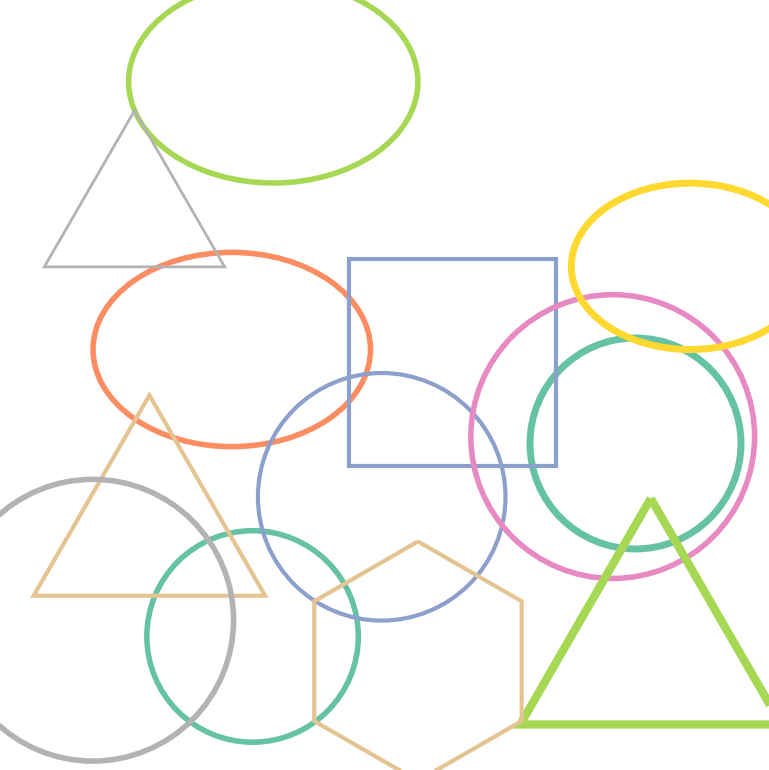[{"shape": "circle", "thickness": 2, "radius": 0.69, "center": [0.328, 0.173]}, {"shape": "circle", "thickness": 2.5, "radius": 0.68, "center": [0.825, 0.424]}, {"shape": "oval", "thickness": 2, "radius": 0.9, "center": [0.301, 0.546]}, {"shape": "square", "thickness": 1.5, "radius": 0.67, "center": [0.588, 0.529]}, {"shape": "circle", "thickness": 1.5, "radius": 0.8, "center": [0.496, 0.355]}, {"shape": "circle", "thickness": 2, "radius": 0.92, "center": [0.796, 0.433]}, {"shape": "triangle", "thickness": 3, "radius": 0.98, "center": [0.845, 0.157]}, {"shape": "oval", "thickness": 2, "radius": 0.94, "center": [0.355, 0.894]}, {"shape": "oval", "thickness": 2.5, "radius": 0.77, "center": [0.896, 0.654]}, {"shape": "triangle", "thickness": 1.5, "radius": 0.87, "center": [0.194, 0.313]}, {"shape": "hexagon", "thickness": 1.5, "radius": 0.78, "center": [0.543, 0.141]}, {"shape": "triangle", "thickness": 1, "radius": 0.68, "center": [0.175, 0.721]}, {"shape": "circle", "thickness": 2, "radius": 0.91, "center": [0.12, 0.195]}]